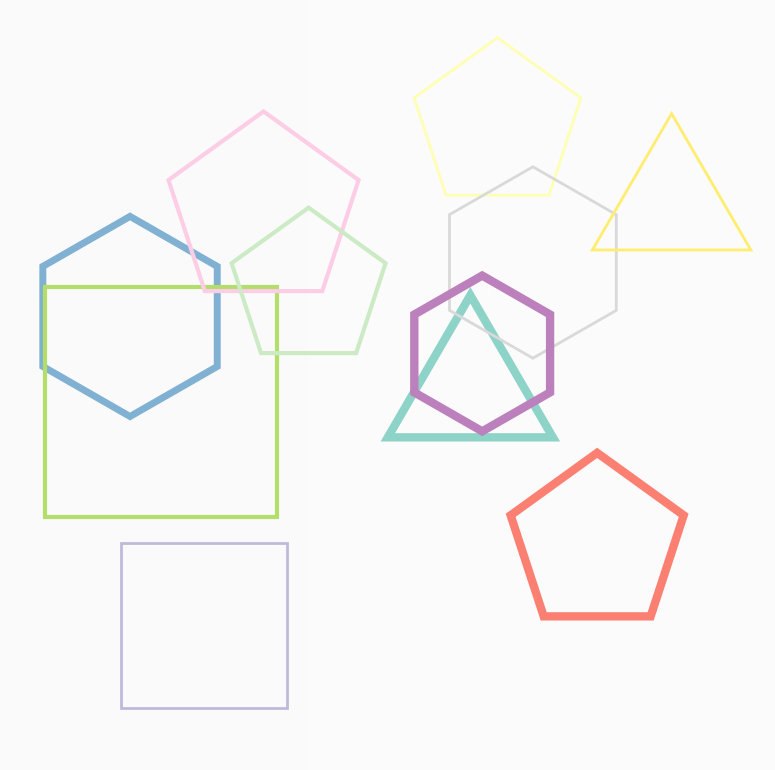[{"shape": "triangle", "thickness": 3, "radius": 0.61, "center": [0.607, 0.494]}, {"shape": "pentagon", "thickness": 1, "radius": 0.57, "center": [0.642, 0.838]}, {"shape": "square", "thickness": 1, "radius": 0.53, "center": [0.263, 0.187]}, {"shape": "pentagon", "thickness": 3, "radius": 0.59, "center": [0.771, 0.294]}, {"shape": "hexagon", "thickness": 2.5, "radius": 0.65, "center": [0.168, 0.589]}, {"shape": "square", "thickness": 1.5, "radius": 0.75, "center": [0.207, 0.477]}, {"shape": "pentagon", "thickness": 1.5, "radius": 0.64, "center": [0.34, 0.726]}, {"shape": "hexagon", "thickness": 1, "radius": 0.62, "center": [0.688, 0.659]}, {"shape": "hexagon", "thickness": 3, "radius": 0.51, "center": [0.622, 0.541]}, {"shape": "pentagon", "thickness": 1.5, "radius": 0.52, "center": [0.398, 0.626]}, {"shape": "triangle", "thickness": 1, "radius": 0.59, "center": [0.867, 0.734]}]